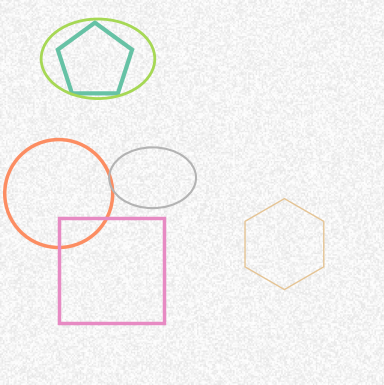[{"shape": "pentagon", "thickness": 3, "radius": 0.51, "center": [0.247, 0.84]}, {"shape": "circle", "thickness": 2.5, "radius": 0.7, "center": [0.152, 0.497]}, {"shape": "square", "thickness": 2.5, "radius": 0.68, "center": [0.29, 0.298]}, {"shape": "oval", "thickness": 2, "radius": 0.74, "center": [0.254, 0.847]}, {"shape": "hexagon", "thickness": 1, "radius": 0.59, "center": [0.739, 0.366]}, {"shape": "oval", "thickness": 1.5, "radius": 0.56, "center": [0.396, 0.538]}]